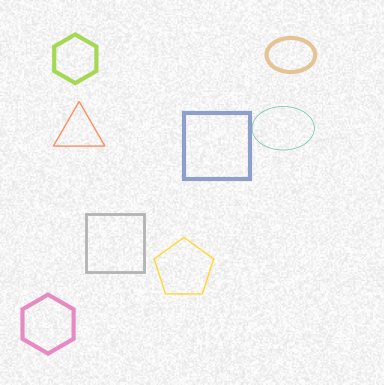[{"shape": "oval", "thickness": 0.5, "radius": 0.4, "center": [0.736, 0.667]}, {"shape": "triangle", "thickness": 1, "radius": 0.39, "center": [0.206, 0.659]}, {"shape": "square", "thickness": 3, "radius": 0.43, "center": [0.564, 0.621]}, {"shape": "hexagon", "thickness": 3, "radius": 0.38, "center": [0.125, 0.158]}, {"shape": "hexagon", "thickness": 3, "radius": 0.32, "center": [0.196, 0.847]}, {"shape": "pentagon", "thickness": 1, "radius": 0.41, "center": [0.478, 0.302]}, {"shape": "oval", "thickness": 3, "radius": 0.32, "center": [0.755, 0.857]}, {"shape": "square", "thickness": 2, "radius": 0.38, "center": [0.298, 0.369]}]